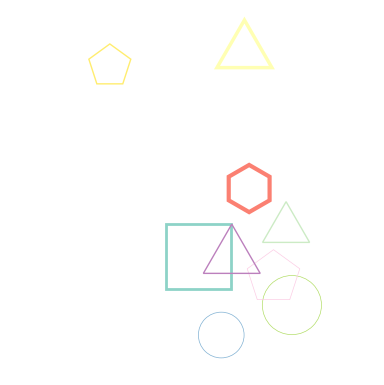[{"shape": "square", "thickness": 2, "radius": 0.42, "center": [0.515, 0.334]}, {"shape": "triangle", "thickness": 2.5, "radius": 0.41, "center": [0.635, 0.866]}, {"shape": "hexagon", "thickness": 3, "radius": 0.31, "center": [0.647, 0.51]}, {"shape": "circle", "thickness": 0.5, "radius": 0.3, "center": [0.575, 0.13]}, {"shape": "circle", "thickness": 0.5, "radius": 0.38, "center": [0.758, 0.208]}, {"shape": "pentagon", "thickness": 0.5, "radius": 0.36, "center": [0.71, 0.28]}, {"shape": "triangle", "thickness": 1, "radius": 0.43, "center": [0.602, 0.333]}, {"shape": "triangle", "thickness": 1, "radius": 0.35, "center": [0.743, 0.406]}, {"shape": "pentagon", "thickness": 1, "radius": 0.29, "center": [0.285, 0.829]}]